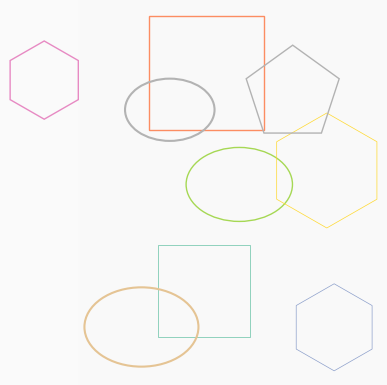[{"shape": "square", "thickness": 0.5, "radius": 0.59, "center": [0.527, 0.244]}, {"shape": "square", "thickness": 1, "radius": 0.74, "center": [0.534, 0.81]}, {"shape": "hexagon", "thickness": 0.5, "radius": 0.57, "center": [0.862, 0.15]}, {"shape": "hexagon", "thickness": 1, "radius": 0.51, "center": [0.114, 0.792]}, {"shape": "oval", "thickness": 1, "radius": 0.69, "center": [0.618, 0.521]}, {"shape": "hexagon", "thickness": 0.5, "radius": 0.75, "center": [0.843, 0.557]}, {"shape": "oval", "thickness": 1.5, "radius": 0.74, "center": [0.365, 0.151]}, {"shape": "oval", "thickness": 1.5, "radius": 0.58, "center": [0.438, 0.715]}, {"shape": "pentagon", "thickness": 1, "radius": 0.63, "center": [0.755, 0.756]}]